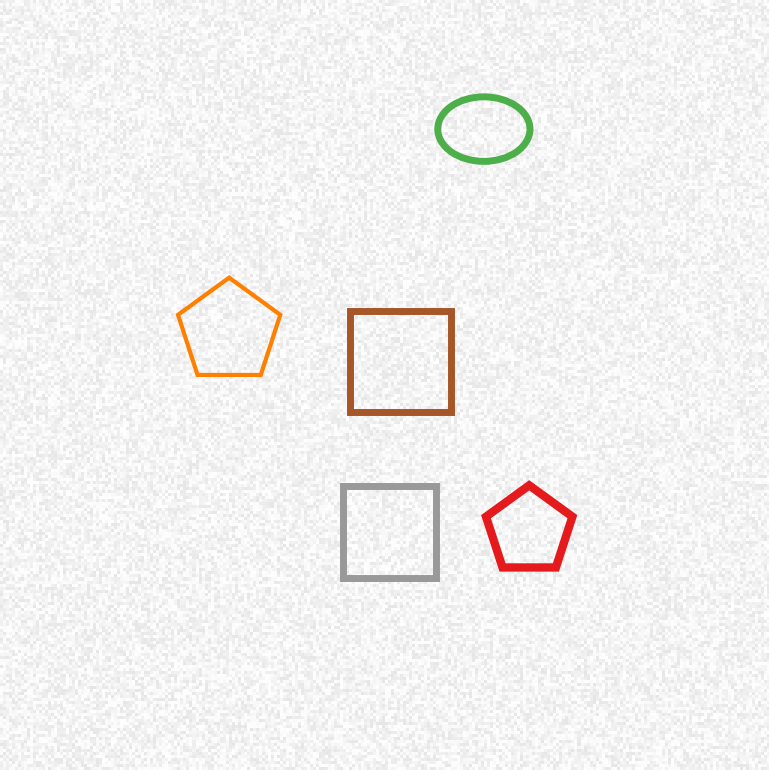[{"shape": "pentagon", "thickness": 3, "radius": 0.29, "center": [0.687, 0.311]}, {"shape": "oval", "thickness": 2.5, "radius": 0.3, "center": [0.628, 0.832]}, {"shape": "pentagon", "thickness": 1.5, "radius": 0.35, "center": [0.298, 0.57]}, {"shape": "square", "thickness": 2.5, "radius": 0.33, "center": [0.52, 0.531]}, {"shape": "square", "thickness": 2.5, "radius": 0.3, "center": [0.506, 0.309]}]